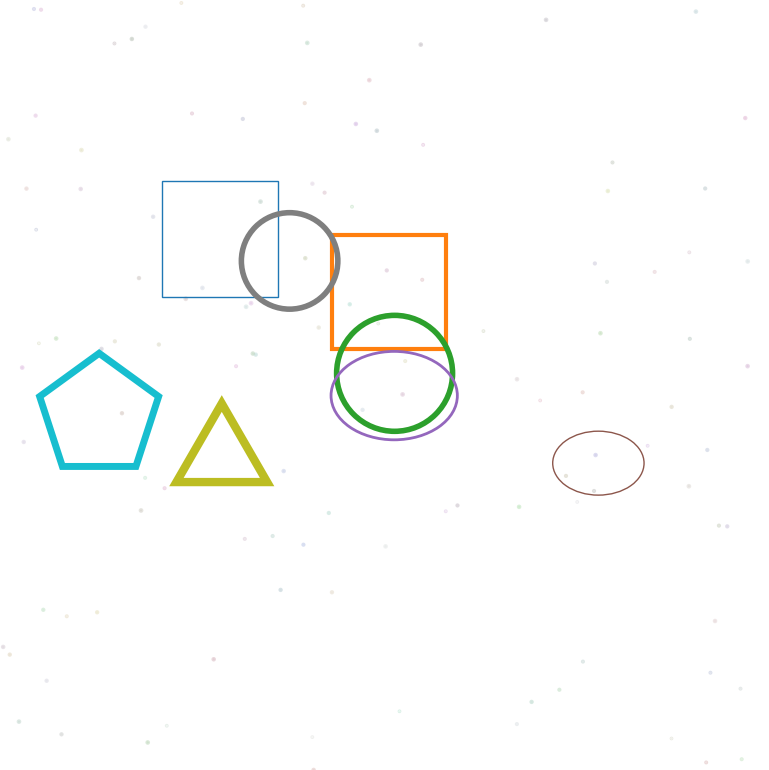[{"shape": "square", "thickness": 0.5, "radius": 0.38, "center": [0.286, 0.69]}, {"shape": "square", "thickness": 1.5, "radius": 0.37, "center": [0.505, 0.621]}, {"shape": "circle", "thickness": 2, "radius": 0.38, "center": [0.512, 0.515]}, {"shape": "oval", "thickness": 1, "radius": 0.41, "center": [0.512, 0.486]}, {"shape": "oval", "thickness": 0.5, "radius": 0.3, "center": [0.777, 0.399]}, {"shape": "circle", "thickness": 2, "radius": 0.31, "center": [0.376, 0.661]}, {"shape": "triangle", "thickness": 3, "radius": 0.34, "center": [0.288, 0.408]}, {"shape": "pentagon", "thickness": 2.5, "radius": 0.41, "center": [0.129, 0.46]}]